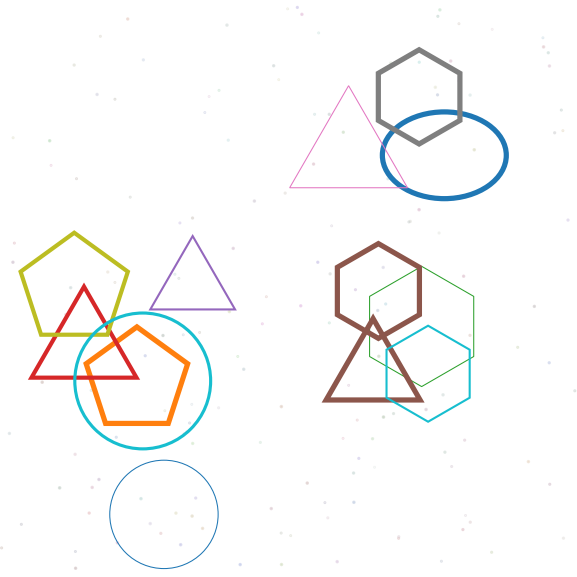[{"shape": "oval", "thickness": 2.5, "radius": 0.54, "center": [0.769, 0.73]}, {"shape": "circle", "thickness": 0.5, "radius": 0.47, "center": [0.284, 0.108]}, {"shape": "pentagon", "thickness": 2.5, "radius": 0.46, "center": [0.237, 0.341]}, {"shape": "hexagon", "thickness": 0.5, "radius": 0.52, "center": [0.73, 0.434]}, {"shape": "triangle", "thickness": 2, "radius": 0.53, "center": [0.145, 0.398]}, {"shape": "triangle", "thickness": 1, "radius": 0.42, "center": [0.334, 0.506]}, {"shape": "triangle", "thickness": 2.5, "radius": 0.47, "center": [0.646, 0.353]}, {"shape": "hexagon", "thickness": 2.5, "radius": 0.41, "center": [0.655, 0.495]}, {"shape": "triangle", "thickness": 0.5, "radius": 0.59, "center": [0.604, 0.733]}, {"shape": "hexagon", "thickness": 2.5, "radius": 0.41, "center": [0.726, 0.831]}, {"shape": "pentagon", "thickness": 2, "radius": 0.49, "center": [0.129, 0.499]}, {"shape": "circle", "thickness": 1.5, "radius": 0.59, "center": [0.247, 0.339]}, {"shape": "hexagon", "thickness": 1, "radius": 0.42, "center": [0.741, 0.352]}]